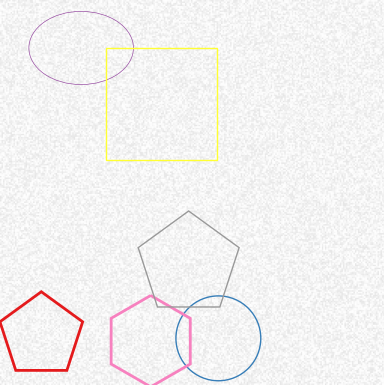[{"shape": "pentagon", "thickness": 2, "radius": 0.56, "center": [0.107, 0.129]}, {"shape": "circle", "thickness": 1, "radius": 0.55, "center": [0.567, 0.121]}, {"shape": "oval", "thickness": 0.5, "radius": 0.68, "center": [0.211, 0.875]}, {"shape": "square", "thickness": 1, "radius": 0.72, "center": [0.419, 0.73]}, {"shape": "hexagon", "thickness": 2, "radius": 0.59, "center": [0.391, 0.114]}, {"shape": "pentagon", "thickness": 1, "radius": 0.69, "center": [0.49, 0.314]}]